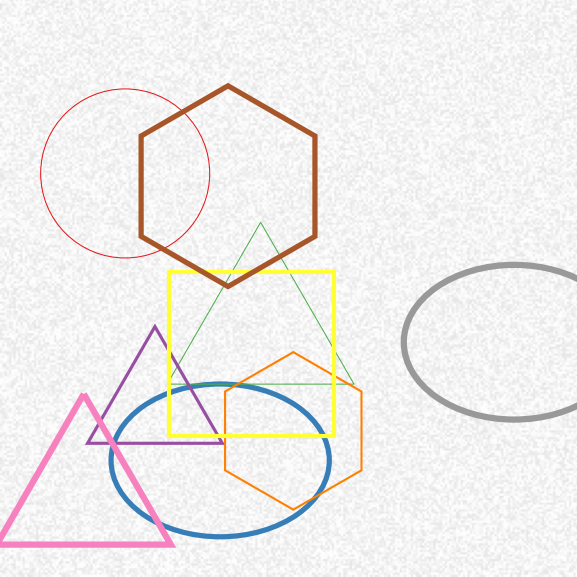[{"shape": "circle", "thickness": 0.5, "radius": 0.73, "center": [0.217, 0.699]}, {"shape": "oval", "thickness": 2.5, "radius": 0.94, "center": [0.381, 0.202]}, {"shape": "triangle", "thickness": 0.5, "radius": 0.93, "center": [0.451, 0.427]}, {"shape": "triangle", "thickness": 1.5, "radius": 0.67, "center": [0.268, 0.299]}, {"shape": "hexagon", "thickness": 1, "radius": 0.68, "center": [0.508, 0.253]}, {"shape": "square", "thickness": 2, "radius": 0.71, "center": [0.435, 0.386]}, {"shape": "hexagon", "thickness": 2.5, "radius": 0.87, "center": [0.395, 0.677]}, {"shape": "triangle", "thickness": 3, "radius": 0.87, "center": [0.145, 0.143]}, {"shape": "oval", "thickness": 3, "radius": 0.96, "center": [0.891, 0.407]}]